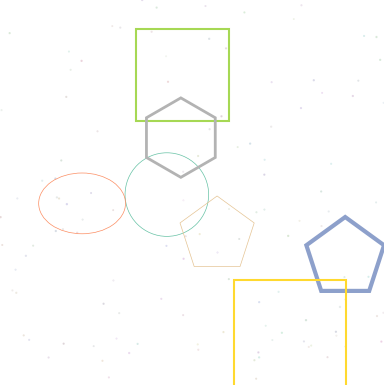[{"shape": "circle", "thickness": 0.5, "radius": 0.54, "center": [0.433, 0.495]}, {"shape": "oval", "thickness": 0.5, "radius": 0.56, "center": [0.213, 0.472]}, {"shape": "pentagon", "thickness": 3, "radius": 0.53, "center": [0.897, 0.33]}, {"shape": "square", "thickness": 1.5, "radius": 0.6, "center": [0.473, 0.806]}, {"shape": "square", "thickness": 1.5, "radius": 0.73, "center": [0.753, 0.127]}, {"shape": "pentagon", "thickness": 0.5, "radius": 0.51, "center": [0.564, 0.39]}, {"shape": "hexagon", "thickness": 2, "radius": 0.52, "center": [0.47, 0.643]}]